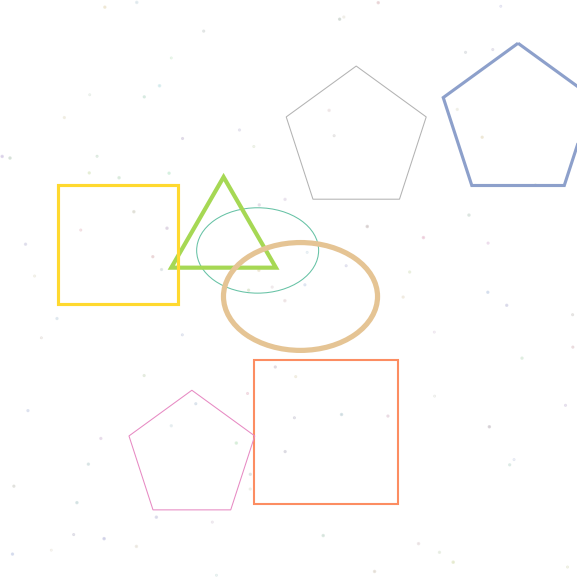[{"shape": "oval", "thickness": 0.5, "radius": 0.53, "center": [0.446, 0.565]}, {"shape": "square", "thickness": 1, "radius": 0.62, "center": [0.564, 0.251]}, {"shape": "pentagon", "thickness": 1.5, "radius": 0.68, "center": [0.897, 0.788]}, {"shape": "pentagon", "thickness": 0.5, "radius": 0.57, "center": [0.332, 0.209]}, {"shape": "triangle", "thickness": 2, "radius": 0.52, "center": [0.387, 0.588]}, {"shape": "square", "thickness": 1.5, "radius": 0.52, "center": [0.204, 0.576]}, {"shape": "oval", "thickness": 2.5, "radius": 0.67, "center": [0.52, 0.486]}, {"shape": "pentagon", "thickness": 0.5, "radius": 0.64, "center": [0.617, 0.757]}]